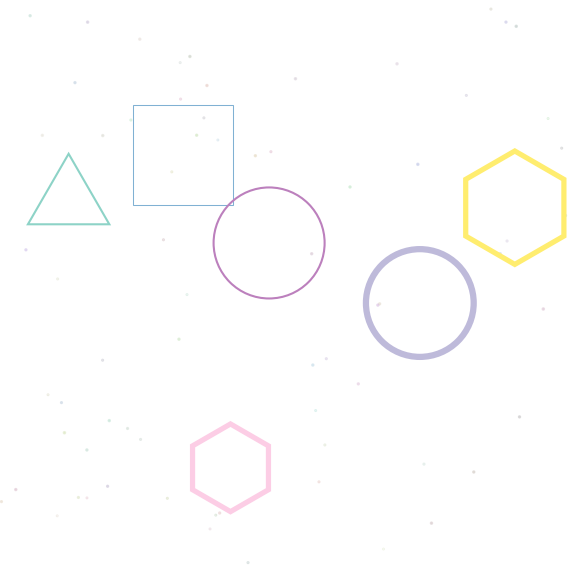[{"shape": "triangle", "thickness": 1, "radius": 0.41, "center": [0.119, 0.651]}, {"shape": "circle", "thickness": 3, "radius": 0.47, "center": [0.727, 0.474]}, {"shape": "square", "thickness": 0.5, "radius": 0.43, "center": [0.317, 0.73]}, {"shape": "hexagon", "thickness": 2.5, "radius": 0.38, "center": [0.399, 0.189]}, {"shape": "circle", "thickness": 1, "radius": 0.48, "center": [0.466, 0.578]}, {"shape": "hexagon", "thickness": 2.5, "radius": 0.49, "center": [0.891, 0.639]}]